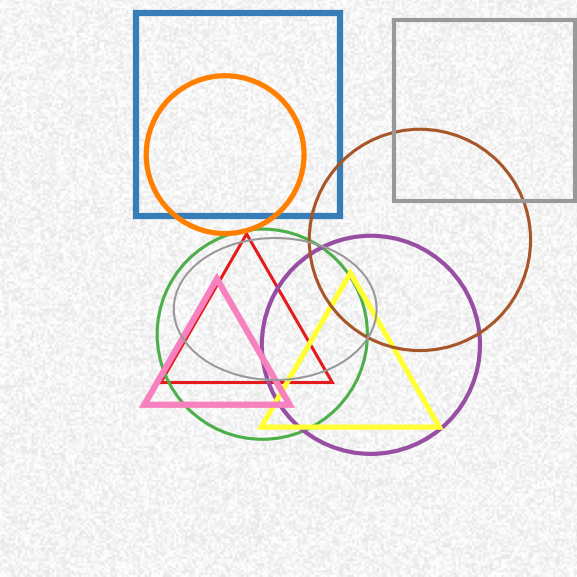[{"shape": "triangle", "thickness": 1.5, "radius": 0.86, "center": [0.427, 0.423]}, {"shape": "square", "thickness": 3, "radius": 0.88, "center": [0.412, 0.801]}, {"shape": "circle", "thickness": 1.5, "radius": 0.91, "center": [0.454, 0.42]}, {"shape": "circle", "thickness": 2, "radius": 0.94, "center": [0.642, 0.402]}, {"shape": "circle", "thickness": 2.5, "radius": 0.68, "center": [0.39, 0.731]}, {"shape": "triangle", "thickness": 2.5, "radius": 0.89, "center": [0.607, 0.349]}, {"shape": "circle", "thickness": 1.5, "radius": 0.96, "center": [0.727, 0.584]}, {"shape": "triangle", "thickness": 3, "radius": 0.73, "center": [0.376, 0.371]}, {"shape": "oval", "thickness": 1, "radius": 0.88, "center": [0.477, 0.464]}, {"shape": "square", "thickness": 2, "radius": 0.78, "center": [0.839, 0.808]}]